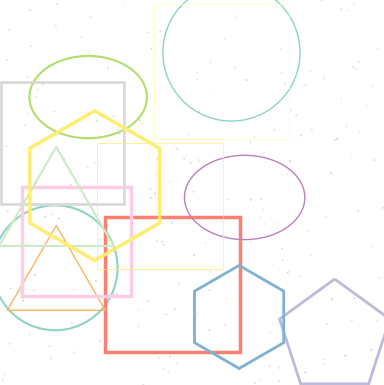[{"shape": "circle", "thickness": 1.5, "radius": 0.81, "center": [0.143, 0.304]}, {"shape": "circle", "thickness": 1, "radius": 0.89, "center": [0.601, 0.864]}, {"shape": "square", "thickness": 0.5, "radius": 0.87, "center": [0.575, 0.815]}, {"shape": "pentagon", "thickness": 2, "radius": 0.75, "center": [0.869, 0.125]}, {"shape": "square", "thickness": 2.5, "radius": 0.88, "center": [0.448, 0.262]}, {"shape": "hexagon", "thickness": 2, "radius": 0.67, "center": [0.621, 0.177]}, {"shape": "triangle", "thickness": 1, "radius": 0.73, "center": [0.146, 0.267]}, {"shape": "oval", "thickness": 1.5, "radius": 0.76, "center": [0.229, 0.748]}, {"shape": "square", "thickness": 2.5, "radius": 0.71, "center": [0.198, 0.372]}, {"shape": "square", "thickness": 2, "radius": 0.8, "center": [0.163, 0.629]}, {"shape": "oval", "thickness": 1, "radius": 0.78, "center": [0.635, 0.487]}, {"shape": "triangle", "thickness": 1.5, "radius": 0.86, "center": [0.146, 0.447]}, {"shape": "hexagon", "thickness": 2.5, "radius": 0.97, "center": [0.246, 0.518]}, {"shape": "square", "thickness": 0.5, "radius": 0.82, "center": [0.415, 0.464]}]